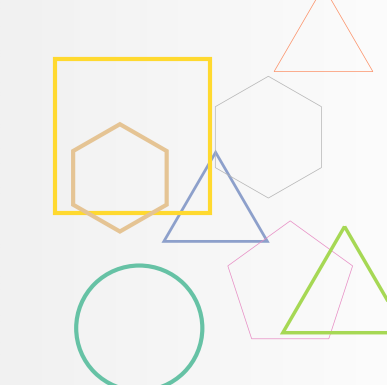[{"shape": "circle", "thickness": 3, "radius": 0.81, "center": [0.359, 0.148]}, {"shape": "triangle", "thickness": 0.5, "radius": 0.74, "center": [0.835, 0.888]}, {"shape": "triangle", "thickness": 2, "radius": 0.77, "center": [0.556, 0.45]}, {"shape": "pentagon", "thickness": 0.5, "radius": 0.85, "center": [0.749, 0.257]}, {"shape": "triangle", "thickness": 2.5, "radius": 0.92, "center": [0.889, 0.228]}, {"shape": "square", "thickness": 3, "radius": 1.0, "center": [0.342, 0.647]}, {"shape": "hexagon", "thickness": 3, "radius": 0.7, "center": [0.309, 0.538]}, {"shape": "hexagon", "thickness": 0.5, "radius": 0.79, "center": [0.693, 0.644]}]